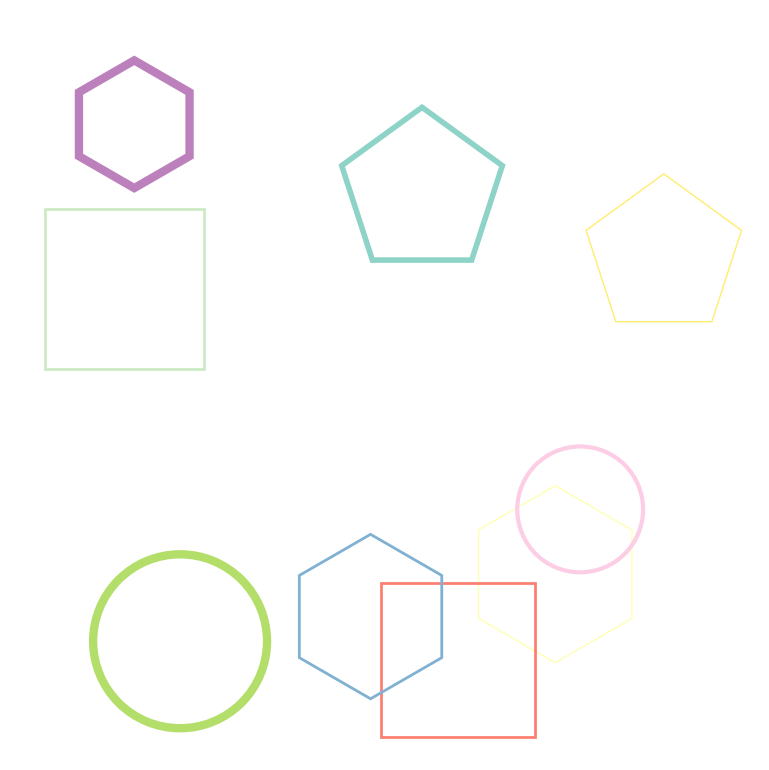[{"shape": "pentagon", "thickness": 2, "radius": 0.55, "center": [0.548, 0.751]}, {"shape": "hexagon", "thickness": 0.5, "radius": 0.57, "center": [0.721, 0.254]}, {"shape": "square", "thickness": 1, "radius": 0.5, "center": [0.595, 0.143]}, {"shape": "hexagon", "thickness": 1, "radius": 0.53, "center": [0.481, 0.199]}, {"shape": "circle", "thickness": 3, "radius": 0.56, "center": [0.234, 0.167]}, {"shape": "circle", "thickness": 1.5, "radius": 0.41, "center": [0.753, 0.338]}, {"shape": "hexagon", "thickness": 3, "radius": 0.41, "center": [0.174, 0.839]}, {"shape": "square", "thickness": 1, "radius": 0.52, "center": [0.162, 0.625]}, {"shape": "pentagon", "thickness": 0.5, "radius": 0.53, "center": [0.862, 0.668]}]